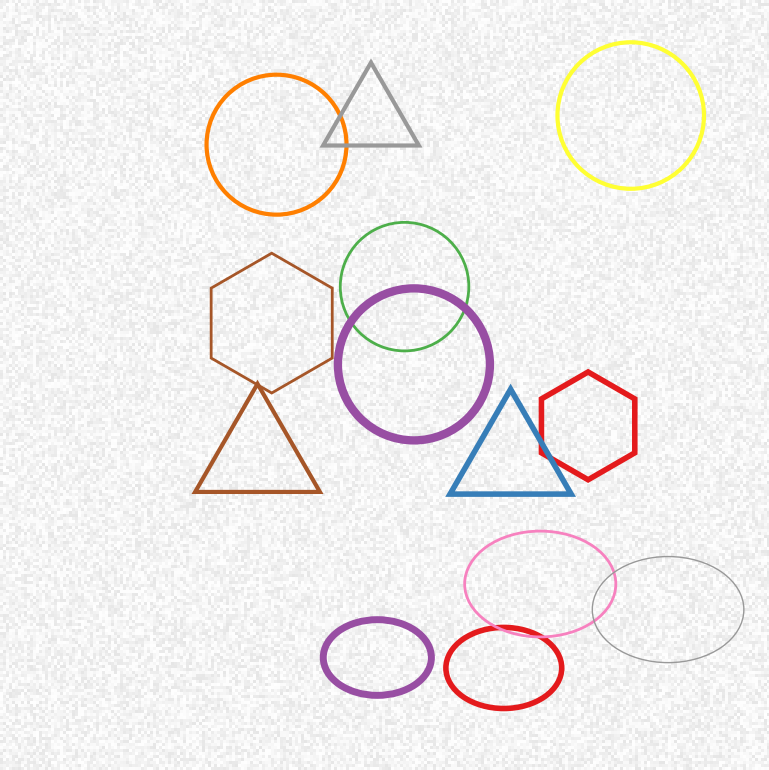[{"shape": "oval", "thickness": 2, "radius": 0.38, "center": [0.654, 0.133]}, {"shape": "hexagon", "thickness": 2, "radius": 0.35, "center": [0.764, 0.447]}, {"shape": "triangle", "thickness": 2, "radius": 0.45, "center": [0.663, 0.404]}, {"shape": "circle", "thickness": 1, "radius": 0.42, "center": [0.525, 0.628]}, {"shape": "oval", "thickness": 2.5, "radius": 0.35, "center": [0.49, 0.146]}, {"shape": "circle", "thickness": 3, "radius": 0.49, "center": [0.538, 0.527]}, {"shape": "circle", "thickness": 1.5, "radius": 0.45, "center": [0.359, 0.812]}, {"shape": "circle", "thickness": 1.5, "radius": 0.48, "center": [0.819, 0.85]}, {"shape": "hexagon", "thickness": 1, "radius": 0.45, "center": [0.353, 0.58]}, {"shape": "triangle", "thickness": 1.5, "radius": 0.47, "center": [0.334, 0.408]}, {"shape": "oval", "thickness": 1, "radius": 0.49, "center": [0.702, 0.242]}, {"shape": "triangle", "thickness": 1.5, "radius": 0.36, "center": [0.482, 0.847]}, {"shape": "oval", "thickness": 0.5, "radius": 0.49, "center": [0.868, 0.208]}]